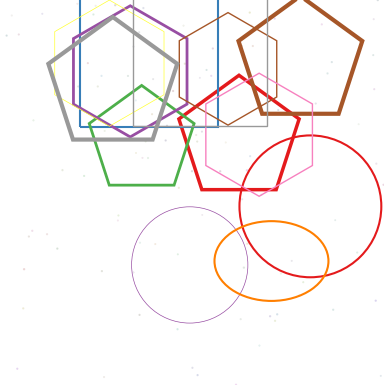[{"shape": "pentagon", "thickness": 2.5, "radius": 0.82, "center": [0.621, 0.64]}, {"shape": "circle", "thickness": 1.5, "radius": 0.92, "center": [0.806, 0.464]}, {"shape": "square", "thickness": 1.5, "radius": 0.89, "center": [0.387, 0.848]}, {"shape": "pentagon", "thickness": 2, "radius": 0.72, "center": [0.368, 0.635]}, {"shape": "circle", "thickness": 0.5, "radius": 0.76, "center": [0.493, 0.312]}, {"shape": "hexagon", "thickness": 2, "radius": 0.85, "center": [0.338, 0.815]}, {"shape": "oval", "thickness": 1.5, "radius": 0.74, "center": [0.705, 0.322]}, {"shape": "hexagon", "thickness": 0.5, "radius": 0.82, "center": [0.284, 0.836]}, {"shape": "pentagon", "thickness": 3, "radius": 0.85, "center": [0.78, 0.841]}, {"shape": "hexagon", "thickness": 1, "radius": 0.73, "center": [0.592, 0.821]}, {"shape": "hexagon", "thickness": 1, "radius": 0.8, "center": [0.673, 0.65]}, {"shape": "square", "thickness": 1, "radius": 0.87, "center": [0.52, 0.847]}, {"shape": "pentagon", "thickness": 3, "radius": 0.88, "center": [0.293, 0.78]}]